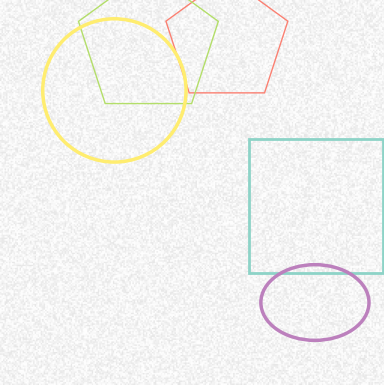[{"shape": "square", "thickness": 2, "radius": 0.87, "center": [0.821, 0.464]}, {"shape": "pentagon", "thickness": 1, "radius": 0.83, "center": [0.589, 0.893]}, {"shape": "pentagon", "thickness": 1, "radius": 0.95, "center": [0.385, 0.885]}, {"shape": "oval", "thickness": 2.5, "radius": 0.7, "center": [0.818, 0.214]}, {"shape": "circle", "thickness": 2.5, "radius": 0.93, "center": [0.297, 0.765]}]